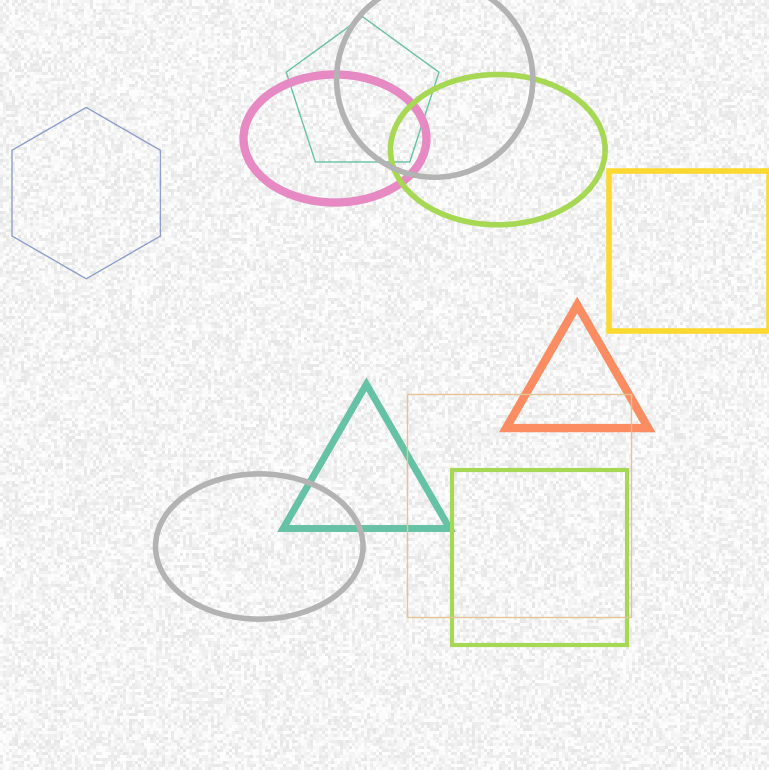[{"shape": "pentagon", "thickness": 0.5, "radius": 0.52, "center": [0.471, 0.874]}, {"shape": "triangle", "thickness": 2.5, "radius": 0.62, "center": [0.476, 0.376]}, {"shape": "triangle", "thickness": 3, "radius": 0.53, "center": [0.75, 0.497]}, {"shape": "hexagon", "thickness": 0.5, "radius": 0.56, "center": [0.112, 0.749]}, {"shape": "oval", "thickness": 3, "radius": 0.59, "center": [0.435, 0.82]}, {"shape": "square", "thickness": 1.5, "radius": 0.57, "center": [0.701, 0.276]}, {"shape": "oval", "thickness": 2, "radius": 0.7, "center": [0.646, 0.806]}, {"shape": "square", "thickness": 2, "radius": 0.52, "center": [0.895, 0.674]}, {"shape": "square", "thickness": 0.5, "radius": 0.73, "center": [0.674, 0.343]}, {"shape": "oval", "thickness": 2, "radius": 0.67, "center": [0.337, 0.29]}, {"shape": "circle", "thickness": 2, "radius": 0.64, "center": [0.565, 0.897]}]